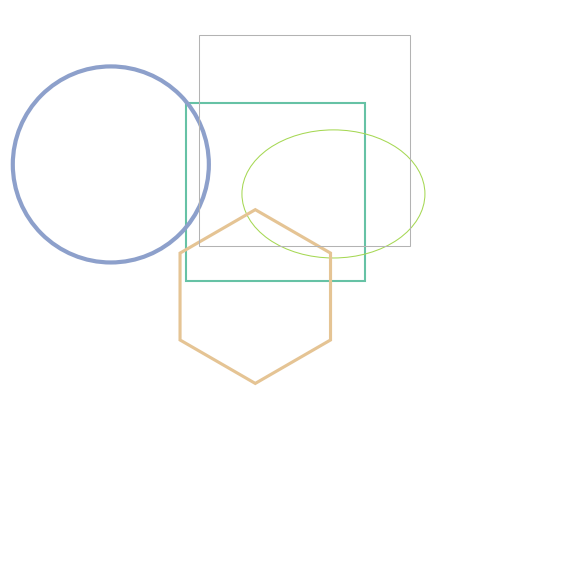[{"shape": "square", "thickness": 1, "radius": 0.77, "center": [0.477, 0.667]}, {"shape": "circle", "thickness": 2, "radius": 0.85, "center": [0.192, 0.714]}, {"shape": "oval", "thickness": 0.5, "radius": 0.79, "center": [0.577, 0.663]}, {"shape": "hexagon", "thickness": 1.5, "radius": 0.75, "center": [0.442, 0.486]}, {"shape": "square", "thickness": 0.5, "radius": 0.91, "center": [0.527, 0.756]}]